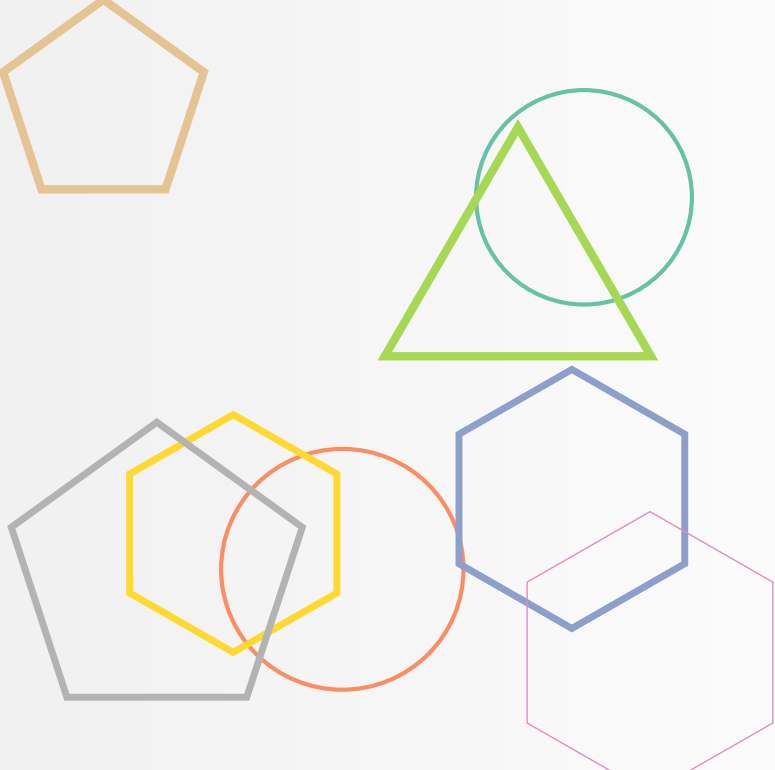[{"shape": "circle", "thickness": 1.5, "radius": 0.7, "center": [0.754, 0.744]}, {"shape": "circle", "thickness": 1.5, "radius": 0.78, "center": [0.442, 0.261]}, {"shape": "hexagon", "thickness": 2.5, "radius": 0.84, "center": [0.738, 0.352]}, {"shape": "hexagon", "thickness": 0.5, "radius": 0.92, "center": [0.839, 0.153]}, {"shape": "triangle", "thickness": 3, "radius": 0.99, "center": [0.668, 0.636]}, {"shape": "hexagon", "thickness": 2.5, "radius": 0.77, "center": [0.301, 0.307]}, {"shape": "pentagon", "thickness": 3, "radius": 0.68, "center": [0.134, 0.864]}, {"shape": "pentagon", "thickness": 2.5, "radius": 0.99, "center": [0.202, 0.254]}]